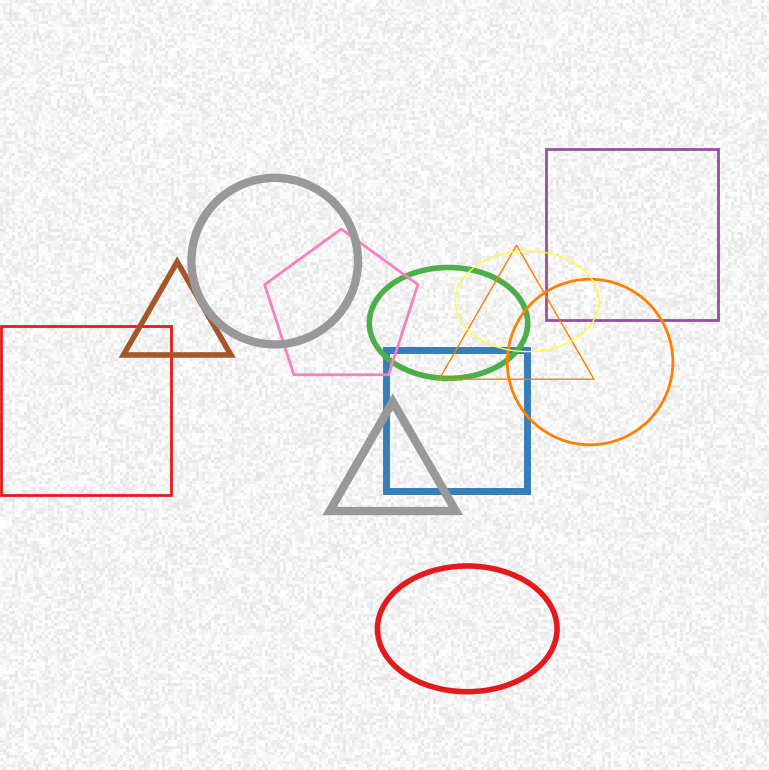[{"shape": "square", "thickness": 1, "radius": 0.55, "center": [0.112, 0.467]}, {"shape": "oval", "thickness": 2, "radius": 0.58, "center": [0.607, 0.183]}, {"shape": "square", "thickness": 2.5, "radius": 0.46, "center": [0.593, 0.454]}, {"shape": "oval", "thickness": 2, "radius": 0.51, "center": [0.582, 0.581]}, {"shape": "square", "thickness": 1, "radius": 0.56, "center": [0.821, 0.695]}, {"shape": "triangle", "thickness": 0.5, "radius": 0.58, "center": [0.671, 0.566]}, {"shape": "circle", "thickness": 1, "radius": 0.54, "center": [0.766, 0.53]}, {"shape": "oval", "thickness": 0.5, "radius": 0.47, "center": [0.685, 0.609]}, {"shape": "triangle", "thickness": 2, "radius": 0.4, "center": [0.23, 0.579]}, {"shape": "pentagon", "thickness": 1, "radius": 0.52, "center": [0.443, 0.598]}, {"shape": "triangle", "thickness": 3, "radius": 0.47, "center": [0.51, 0.384]}, {"shape": "circle", "thickness": 3, "radius": 0.54, "center": [0.357, 0.661]}]